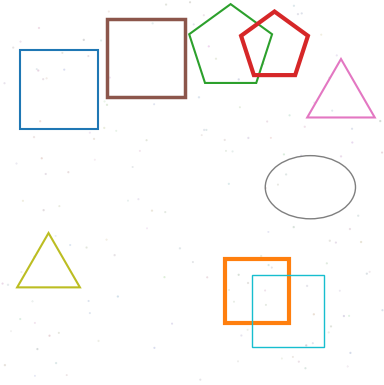[{"shape": "square", "thickness": 1.5, "radius": 0.51, "center": [0.153, 0.767]}, {"shape": "square", "thickness": 3, "radius": 0.41, "center": [0.667, 0.243]}, {"shape": "pentagon", "thickness": 1.5, "radius": 0.57, "center": [0.599, 0.876]}, {"shape": "pentagon", "thickness": 3, "radius": 0.46, "center": [0.713, 0.879]}, {"shape": "square", "thickness": 2.5, "radius": 0.51, "center": [0.38, 0.85]}, {"shape": "triangle", "thickness": 1.5, "radius": 0.51, "center": [0.886, 0.745]}, {"shape": "oval", "thickness": 1, "radius": 0.59, "center": [0.806, 0.514]}, {"shape": "triangle", "thickness": 1.5, "radius": 0.47, "center": [0.126, 0.301]}, {"shape": "square", "thickness": 1, "radius": 0.47, "center": [0.747, 0.192]}]